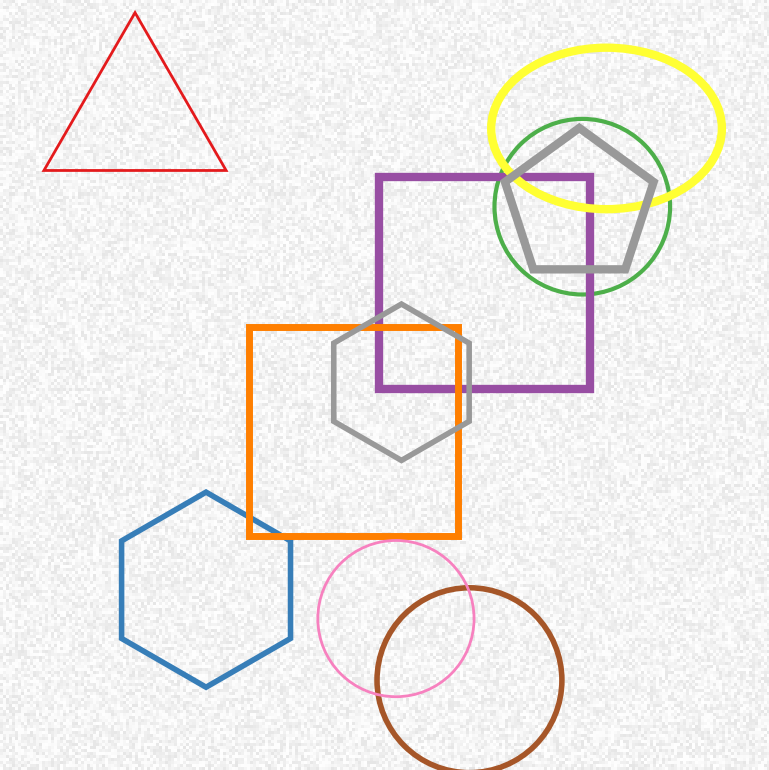[{"shape": "triangle", "thickness": 1, "radius": 0.68, "center": [0.175, 0.847]}, {"shape": "hexagon", "thickness": 2, "radius": 0.63, "center": [0.268, 0.234]}, {"shape": "circle", "thickness": 1.5, "radius": 0.57, "center": [0.756, 0.732]}, {"shape": "square", "thickness": 3, "radius": 0.69, "center": [0.629, 0.632]}, {"shape": "square", "thickness": 2.5, "radius": 0.68, "center": [0.459, 0.44]}, {"shape": "oval", "thickness": 3, "radius": 0.75, "center": [0.788, 0.833]}, {"shape": "circle", "thickness": 2, "radius": 0.6, "center": [0.61, 0.117]}, {"shape": "circle", "thickness": 1, "radius": 0.51, "center": [0.514, 0.197]}, {"shape": "pentagon", "thickness": 3, "radius": 0.51, "center": [0.752, 0.732]}, {"shape": "hexagon", "thickness": 2, "radius": 0.51, "center": [0.521, 0.504]}]